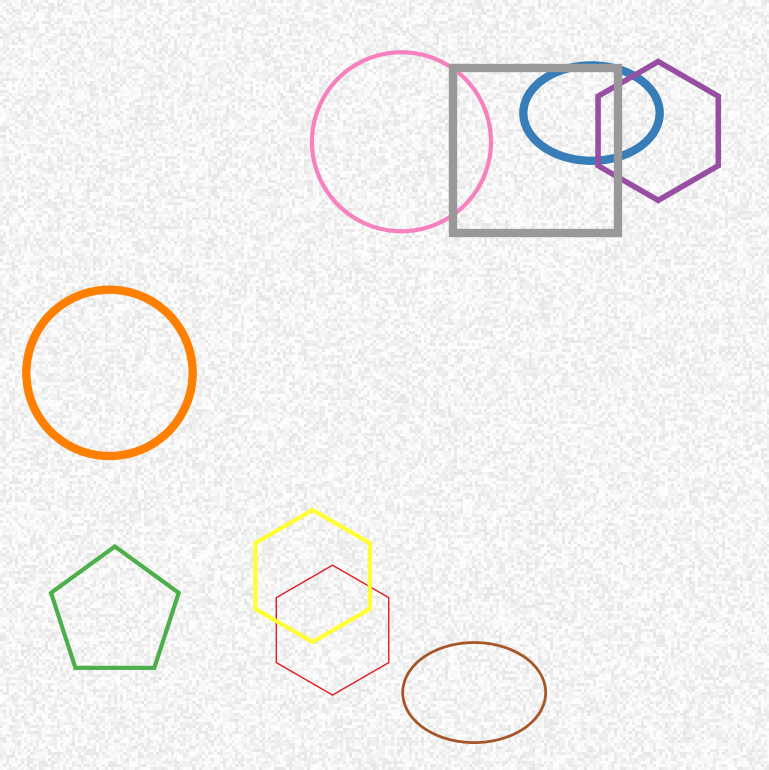[{"shape": "hexagon", "thickness": 0.5, "radius": 0.42, "center": [0.432, 0.182]}, {"shape": "oval", "thickness": 3, "radius": 0.44, "center": [0.768, 0.853]}, {"shape": "pentagon", "thickness": 1.5, "radius": 0.44, "center": [0.149, 0.203]}, {"shape": "hexagon", "thickness": 2, "radius": 0.45, "center": [0.855, 0.83]}, {"shape": "circle", "thickness": 3, "radius": 0.54, "center": [0.142, 0.516]}, {"shape": "hexagon", "thickness": 1.5, "radius": 0.43, "center": [0.406, 0.252]}, {"shape": "oval", "thickness": 1, "radius": 0.46, "center": [0.616, 0.101]}, {"shape": "circle", "thickness": 1.5, "radius": 0.58, "center": [0.521, 0.816]}, {"shape": "square", "thickness": 3, "radius": 0.54, "center": [0.695, 0.804]}]